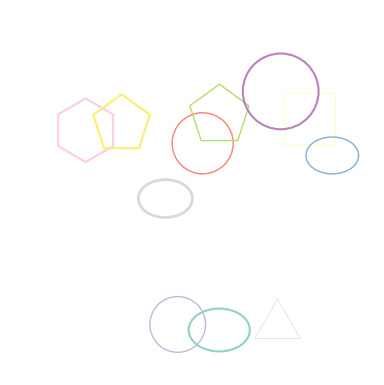[{"shape": "oval", "thickness": 1.5, "radius": 0.4, "center": [0.569, 0.143]}, {"shape": "square", "thickness": 0.5, "radius": 0.34, "center": [0.804, 0.69]}, {"shape": "circle", "thickness": 1, "radius": 0.36, "center": [0.462, 0.157]}, {"shape": "circle", "thickness": 1, "radius": 0.4, "center": [0.526, 0.628]}, {"shape": "oval", "thickness": 1, "radius": 0.34, "center": [0.863, 0.596]}, {"shape": "pentagon", "thickness": 1, "radius": 0.4, "center": [0.57, 0.7]}, {"shape": "hexagon", "thickness": 1.5, "radius": 0.41, "center": [0.222, 0.662]}, {"shape": "oval", "thickness": 2, "radius": 0.35, "center": [0.43, 0.484]}, {"shape": "circle", "thickness": 1.5, "radius": 0.49, "center": [0.729, 0.763]}, {"shape": "triangle", "thickness": 0.5, "radius": 0.34, "center": [0.721, 0.155]}, {"shape": "pentagon", "thickness": 1.5, "radius": 0.39, "center": [0.316, 0.678]}]